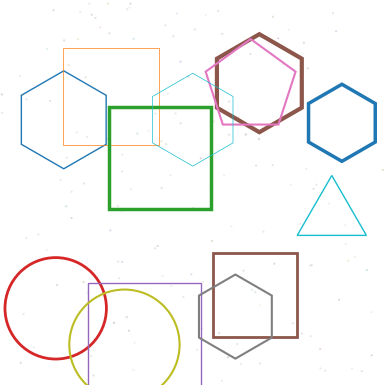[{"shape": "hexagon", "thickness": 1, "radius": 0.64, "center": [0.166, 0.689]}, {"shape": "hexagon", "thickness": 2.5, "radius": 0.5, "center": [0.888, 0.681]}, {"shape": "square", "thickness": 0.5, "radius": 0.63, "center": [0.288, 0.749]}, {"shape": "square", "thickness": 2.5, "radius": 0.66, "center": [0.416, 0.589]}, {"shape": "circle", "thickness": 2, "radius": 0.66, "center": [0.145, 0.199]}, {"shape": "square", "thickness": 1, "radius": 0.73, "center": [0.376, 0.119]}, {"shape": "square", "thickness": 2, "radius": 0.55, "center": [0.662, 0.234]}, {"shape": "hexagon", "thickness": 3, "radius": 0.64, "center": [0.674, 0.784]}, {"shape": "pentagon", "thickness": 1.5, "radius": 0.61, "center": [0.651, 0.776]}, {"shape": "hexagon", "thickness": 1.5, "radius": 0.55, "center": [0.611, 0.178]}, {"shape": "circle", "thickness": 1.5, "radius": 0.72, "center": [0.323, 0.105]}, {"shape": "triangle", "thickness": 1, "radius": 0.52, "center": [0.862, 0.44]}, {"shape": "hexagon", "thickness": 0.5, "radius": 0.6, "center": [0.501, 0.689]}]